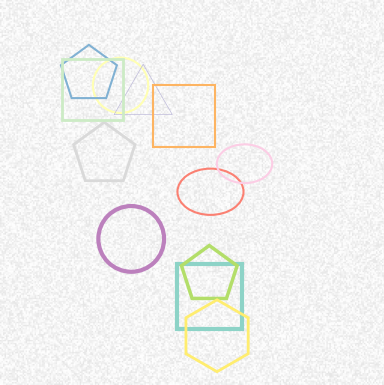[{"shape": "square", "thickness": 3, "radius": 0.42, "center": [0.544, 0.23]}, {"shape": "circle", "thickness": 1.5, "radius": 0.36, "center": [0.313, 0.778]}, {"shape": "triangle", "thickness": 0.5, "radius": 0.44, "center": [0.372, 0.746]}, {"shape": "oval", "thickness": 1.5, "radius": 0.43, "center": [0.547, 0.502]}, {"shape": "pentagon", "thickness": 1.5, "radius": 0.38, "center": [0.231, 0.807]}, {"shape": "square", "thickness": 1.5, "radius": 0.4, "center": [0.478, 0.699]}, {"shape": "pentagon", "thickness": 2.5, "radius": 0.38, "center": [0.544, 0.286]}, {"shape": "oval", "thickness": 1.5, "radius": 0.36, "center": [0.635, 0.575]}, {"shape": "pentagon", "thickness": 2, "radius": 0.42, "center": [0.271, 0.599]}, {"shape": "circle", "thickness": 3, "radius": 0.43, "center": [0.341, 0.379]}, {"shape": "square", "thickness": 2, "radius": 0.39, "center": [0.241, 0.768]}, {"shape": "hexagon", "thickness": 2, "radius": 0.47, "center": [0.564, 0.128]}]